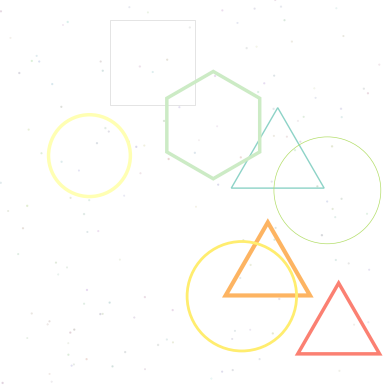[{"shape": "triangle", "thickness": 1, "radius": 0.7, "center": [0.721, 0.581]}, {"shape": "circle", "thickness": 2.5, "radius": 0.53, "center": [0.232, 0.596]}, {"shape": "triangle", "thickness": 2.5, "radius": 0.61, "center": [0.88, 0.142]}, {"shape": "triangle", "thickness": 3, "radius": 0.63, "center": [0.696, 0.296]}, {"shape": "circle", "thickness": 0.5, "radius": 0.69, "center": [0.85, 0.506]}, {"shape": "square", "thickness": 0.5, "radius": 0.55, "center": [0.396, 0.837]}, {"shape": "hexagon", "thickness": 2.5, "radius": 0.7, "center": [0.554, 0.675]}, {"shape": "circle", "thickness": 2, "radius": 0.71, "center": [0.628, 0.231]}]